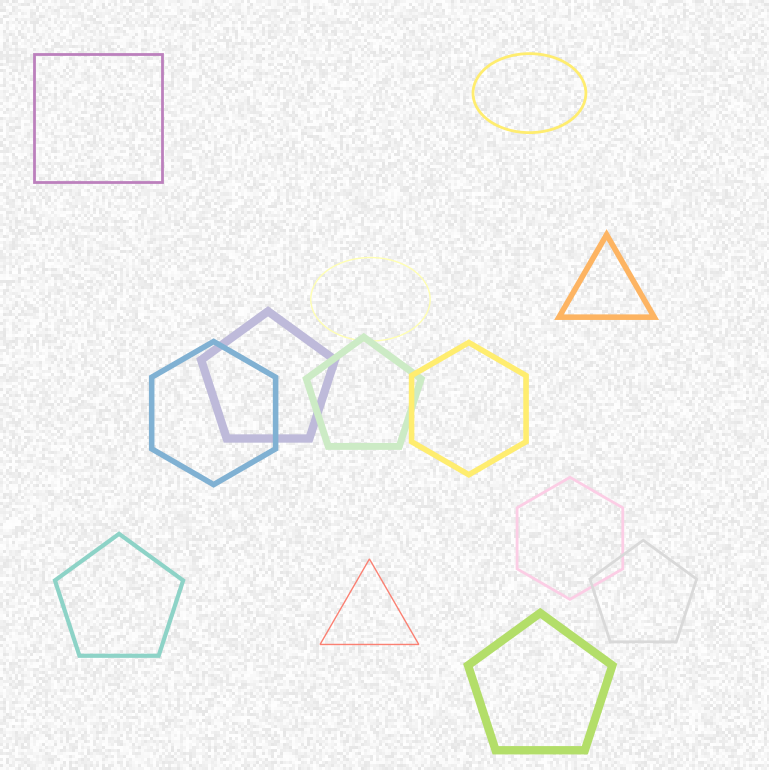[{"shape": "pentagon", "thickness": 1.5, "radius": 0.44, "center": [0.155, 0.219]}, {"shape": "oval", "thickness": 0.5, "radius": 0.39, "center": [0.481, 0.611]}, {"shape": "pentagon", "thickness": 3, "radius": 0.46, "center": [0.348, 0.504]}, {"shape": "triangle", "thickness": 0.5, "radius": 0.37, "center": [0.48, 0.2]}, {"shape": "hexagon", "thickness": 2, "radius": 0.46, "center": [0.277, 0.464]}, {"shape": "triangle", "thickness": 2, "radius": 0.36, "center": [0.788, 0.624]}, {"shape": "pentagon", "thickness": 3, "radius": 0.49, "center": [0.702, 0.105]}, {"shape": "hexagon", "thickness": 1, "radius": 0.4, "center": [0.74, 0.301]}, {"shape": "pentagon", "thickness": 1, "radius": 0.36, "center": [0.835, 0.225]}, {"shape": "square", "thickness": 1, "radius": 0.41, "center": [0.127, 0.847]}, {"shape": "pentagon", "thickness": 2.5, "radius": 0.39, "center": [0.472, 0.484]}, {"shape": "oval", "thickness": 1, "radius": 0.37, "center": [0.688, 0.879]}, {"shape": "hexagon", "thickness": 2, "radius": 0.43, "center": [0.609, 0.469]}]